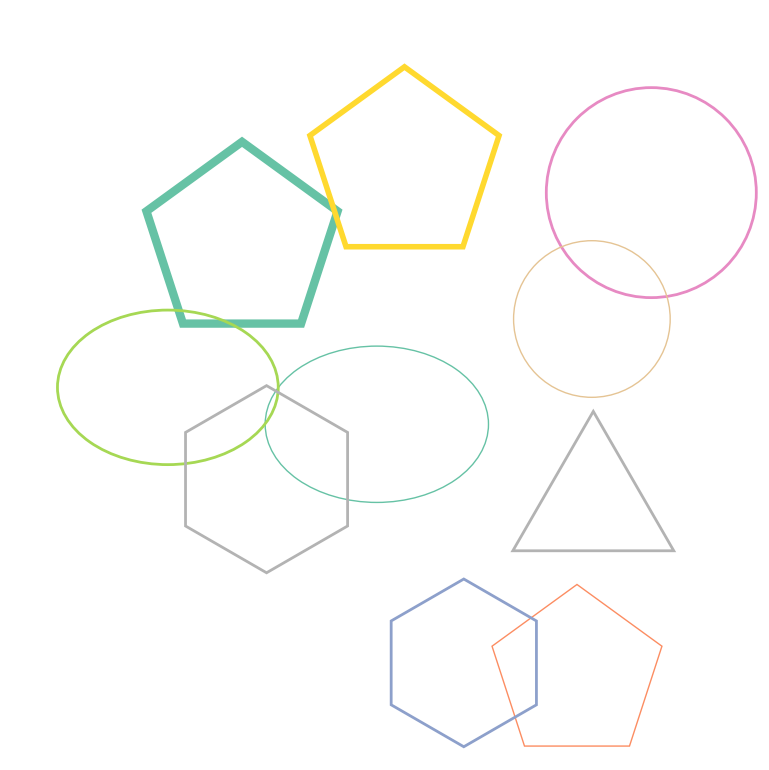[{"shape": "oval", "thickness": 0.5, "radius": 0.73, "center": [0.489, 0.449]}, {"shape": "pentagon", "thickness": 3, "radius": 0.65, "center": [0.314, 0.685]}, {"shape": "pentagon", "thickness": 0.5, "radius": 0.58, "center": [0.749, 0.125]}, {"shape": "hexagon", "thickness": 1, "radius": 0.54, "center": [0.602, 0.139]}, {"shape": "circle", "thickness": 1, "radius": 0.68, "center": [0.846, 0.75]}, {"shape": "oval", "thickness": 1, "radius": 0.72, "center": [0.218, 0.497]}, {"shape": "pentagon", "thickness": 2, "radius": 0.65, "center": [0.525, 0.784]}, {"shape": "circle", "thickness": 0.5, "radius": 0.51, "center": [0.769, 0.586]}, {"shape": "triangle", "thickness": 1, "radius": 0.6, "center": [0.771, 0.345]}, {"shape": "hexagon", "thickness": 1, "radius": 0.61, "center": [0.346, 0.378]}]